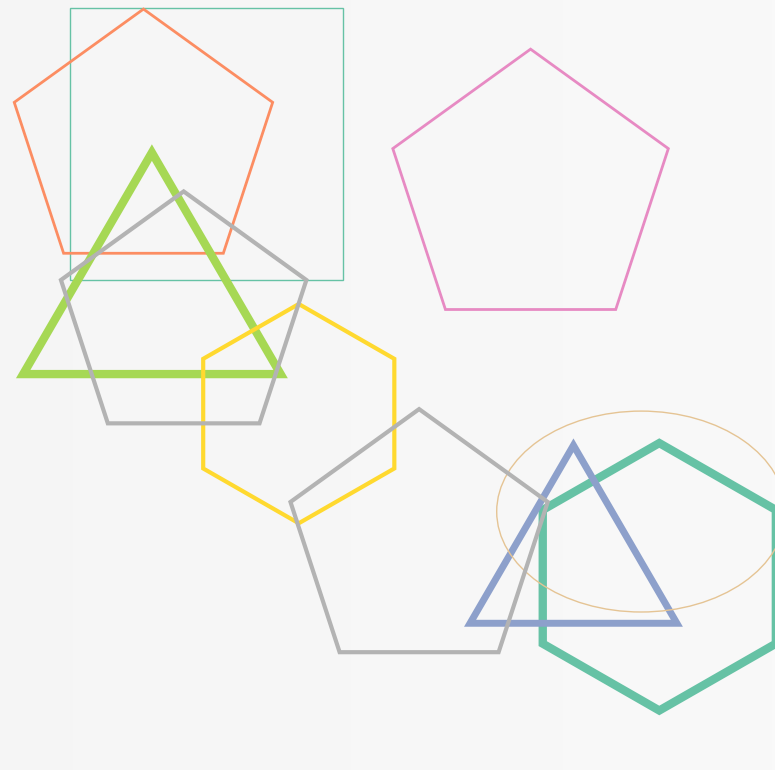[{"shape": "square", "thickness": 0.5, "radius": 0.88, "center": [0.266, 0.813]}, {"shape": "hexagon", "thickness": 3, "radius": 0.87, "center": [0.851, 0.251]}, {"shape": "pentagon", "thickness": 1, "radius": 0.88, "center": [0.185, 0.813]}, {"shape": "triangle", "thickness": 2.5, "radius": 0.77, "center": [0.74, 0.268]}, {"shape": "pentagon", "thickness": 1, "radius": 0.93, "center": [0.685, 0.749]}, {"shape": "triangle", "thickness": 3, "radius": 0.96, "center": [0.196, 0.61]}, {"shape": "hexagon", "thickness": 1.5, "radius": 0.71, "center": [0.386, 0.463]}, {"shape": "oval", "thickness": 0.5, "radius": 0.93, "center": [0.827, 0.336]}, {"shape": "pentagon", "thickness": 1.5, "radius": 0.83, "center": [0.237, 0.585]}, {"shape": "pentagon", "thickness": 1.5, "radius": 0.87, "center": [0.541, 0.294]}]